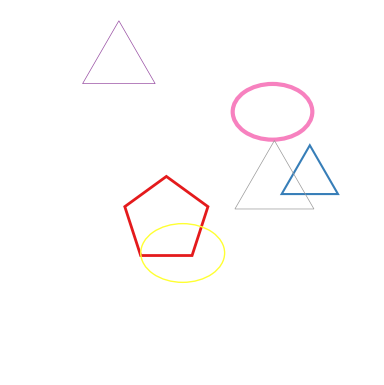[{"shape": "pentagon", "thickness": 2, "radius": 0.57, "center": [0.432, 0.428]}, {"shape": "triangle", "thickness": 1.5, "radius": 0.42, "center": [0.805, 0.538]}, {"shape": "triangle", "thickness": 0.5, "radius": 0.54, "center": [0.309, 0.837]}, {"shape": "oval", "thickness": 1, "radius": 0.54, "center": [0.475, 0.343]}, {"shape": "oval", "thickness": 3, "radius": 0.52, "center": [0.708, 0.71]}, {"shape": "triangle", "thickness": 0.5, "radius": 0.59, "center": [0.713, 0.516]}]